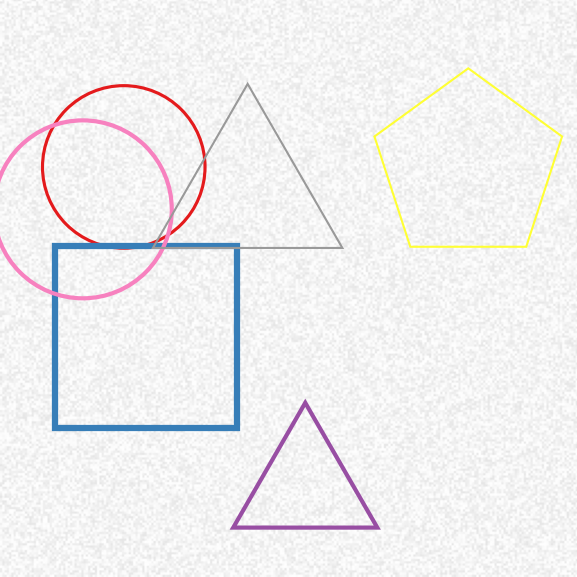[{"shape": "circle", "thickness": 1.5, "radius": 0.7, "center": [0.214, 0.71]}, {"shape": "square", "thickness": 3, "radius": 0.79, "center": [0.253, 0.416]}, {"shape": "triangle", "thickness": 2, "radius": 0.72, "center": [0.529, 0.158]}, {"shape": "pentagon", "thickness": 1, "radius": 0.85, "center": [0.811, 0.71]}, {"shape": "circle", "thickness": 2, "radius": 0.77, "center": [0.143, 0.637]}, {"shape": "triangle", "thickness": 1, "radius": 0.95, "center": [0.429, 0.664]}]